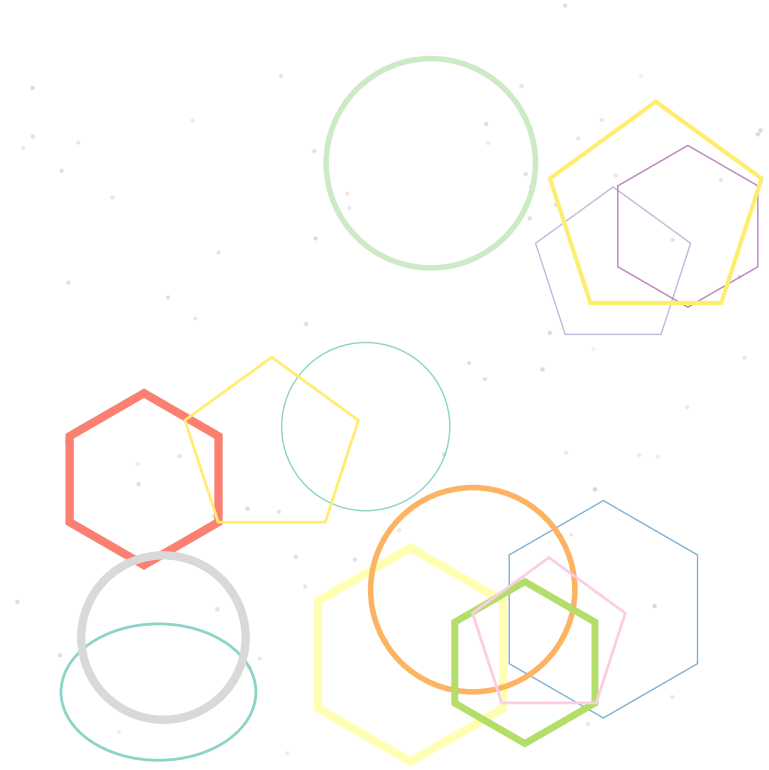[{"shape": "circle", "thickness": 0.5, "radius": 0.55, "center": [0.475, 0.446]}, {"shape": "oval", "thickness": 1, "radius": 0.63, "center": [0.206, 0.101]}, {"shape": "hexagon", "thickness": 3, "radius": 0.69, "center": [0.533, 0.15]}, {"shape": "pentagon", "thickness": 0.5, "radius": 0.53, "center": [0.796, 0.651]}, {"shape": "hexagon", "thickness": 3, "radius": 0.56, "center": [0.187, 0.378]}, {"shape": "hexagon", "thickness": 0.5, "radius": 0.71, "center": [0.784, 0.209]}, {"shape": "circle", "thickness": 2, "radius": 0.66, "center": [0.614, 0.234]}, {"shape": "hexagon", "thickness": 2.5, "radius": 0.53, "center": [0.682, 0.139]}, {"shape": "pentagon", "thickness": 1, "radius": 0.52, "center": [0.713, 0.172]}, {"shape": "circle", "thickness": 3, "radius": 0.53, "center": [0.212, 0.172]}, {"shape": "hexagon", "thickness": 0.5, "radius": 0.53, "center": [0.893, 0.706]}, {"shape": "circle", "thickness": 2, "radius": 0.68, "center": [0.56, 0.788]}, {"shape": "pentagon", "thickness": 1.5, "radius": 0.72, "center": [0.852, 0.723]}, {"shape": "pentagon", "thickness": 1, "radius": 0.59, "center": [0.353, 0.418]}]